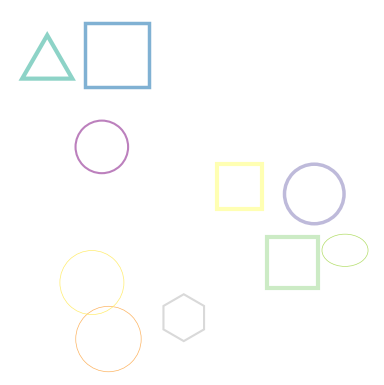[{"shape": "triangle", "thickness": 3, "radius": 0.38, "center": [0.123, 0.833]}, {"shape": "square", "thickness": 3, "radius": 0.29, "center": [0.621, 0.516]}, {"shape": "circle", "thickness": 2.5, "radius": 0.39, "center": [0.816, 0.496]}, {"shape": "square", "thickness": 2.5, "radius": 0.41, "center": [0.305, 0.856]}, {"shape": "circle", "thickness": 0.5, "radius": 0.43, "center": [0.282, 0.119]}, {"shape": "oval", "thickness": 0.5, "radius": 0.3, "center": [0.896, 0.35]}, {"shape": "hexagon", "thickness": 1.5, "radius": 0.3, "center": [0.477, 0.175]}, {"shape": "circle", "thickness": 1.5, "radius": 0.34, "center": [0.264, 0.618]}, {"shape": "square", "thickness": 3, "radius": 0.33, "center": [0.76, 0.318]}, {"shape": "circle", "thickness": 0.5, "radius": 0.42, "center": [0.239, 0.266]}]